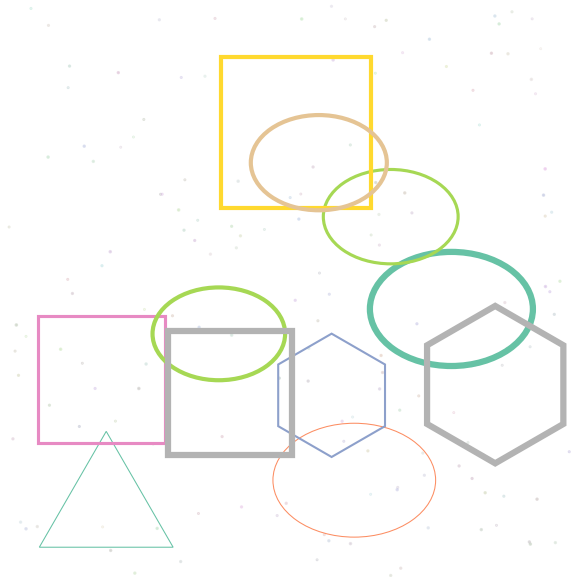[{"shape": "oval", "thickness": 3, "radius": 0.71, "center": [0.782, 0.464]}, {"shape": "triangle", "thickness": 0.5, "radius": 0.67, "center": [0.184, 0.118]}, {"shape": "oval", "thickness": 0.5, "radius": 0.7, "center": [0.613, 0.168]}, {"shape": "hexagon", "thickness": 1, "radius": 0.53, "center": [0.574, 0.315]}, {"shape": "square", "thickness": 1.5, "radius": 0.55, "center": [0.176, 0.342]}, {"shape": "oval", "thickness": 2, "radius": 0.57, "center": [0.379, 0.421]}, {"shape": "oval", "thickness": 1.5, "radius": 0.58, "center": [0.677, 0.624]}, {"shape": "square", "thickness": 2, "radius": 0.65, "center": [0.513, 0.769]}, {"shape": "oval", "thickness": 2, "radius": 0.59, "center": [0.552, 0.717]}, {"shape": "hexagon", "thickness": 3, "radius": 0.68, "center": [0.858, 0.333]}, {"shape": "square", "thickness": 3, "radius": 0.54, "center": [0.398, 0.319]}]